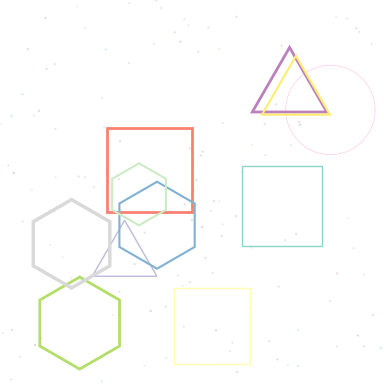[{"shape": "square", "thickness": 1, "radius": 0.52, "center": [0.732, 0.466]}, {"shape": "square", "thickness": 1, "radius": 0.49, "center": [0.551, 0.153]}, {"shape": "triangle", "thickness": 1, "radius": 0.48, "center": [0.324, 0.331]}, {"shape": "square", "thickness": 2, "radius": 0.55, "center": [0.388, 0.559]}, {"shape": "hexagon", "thickness": 1.5, "radius": 0.56, "center": [0.408, 0.415]}, {"shape": "hexagon", "thickness": 2, "radius": 0.6, "center": [0.207, 0.161]}, {"shape": "circle", "thickness": 0.5, "radius": 0.58, "center": [0.858, 0.714]}, {"shape": "hexagon", "thickness": 2.5, "radius": 0.57, "center": [0.186, 0.367]}, {"shape": "triangle", "thickness": 2, "radius": 0.56, "center": [0.752, 0.765]}, {"shape": "hexagon", "thickness": 1.5, "radius": 0.4, "center": [0.361, 0.495]}, {"shape": "triangle", "thickness": 1.5, "radius": 0.51, "center": [0.769, 0.753]}]